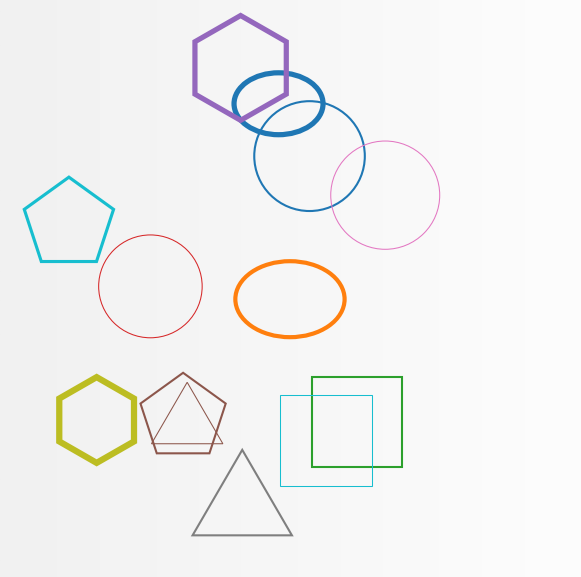[{"shape": "oval", "thickness": 2.5, "radius": 0.38, "center": [0.479, 0.819]}, {"shape": "circle", "thickness": 1, "radius": 0.48, "center": [0.533, 0.729]}, {"shape": "oval", "thickness": 2, "radius": 0.47, "center": [0.499, 0.481]}, {"shape": "square", "thickness": 1, "radius": 0.39, "center": [0.615, 0.268]}, {"shape": "circle", "thickness": 0.5, "radius": 0.45, "center": [0.259, 0.503]}, {"shape": "hexagon", "thickness": 2.5, "radius": 0.45, "center": [0.414, 0.882]}, {"shape": "triangle", "thickness": 0.5, "radius": 0.35, "center": [0.322, 0.266]}, {"shape": "pentagon", "thickness": 1, "radius": 0.39, "center": [0.315, 0.277]}, {"shape": "circle", "thickness": 0.5, "radius": 0.47, "center": [0.663, 0.661]}, {"shape": "triangle", "thickness": 1, "radius": 0.49, "center": [0.417, 0.121]}, {"shape": "hexagon", "thickness": 3, "radius": 0.37, "center": [0.166, 0.272]}, {"shape": "square", "thickness": 0.5, "radius": 0.39, "center": [0.56, 0.236]}, {"shape": "pentagon", "thickness": 1.5, "radius": 0.4, "center": [0.119, 0.612]}]